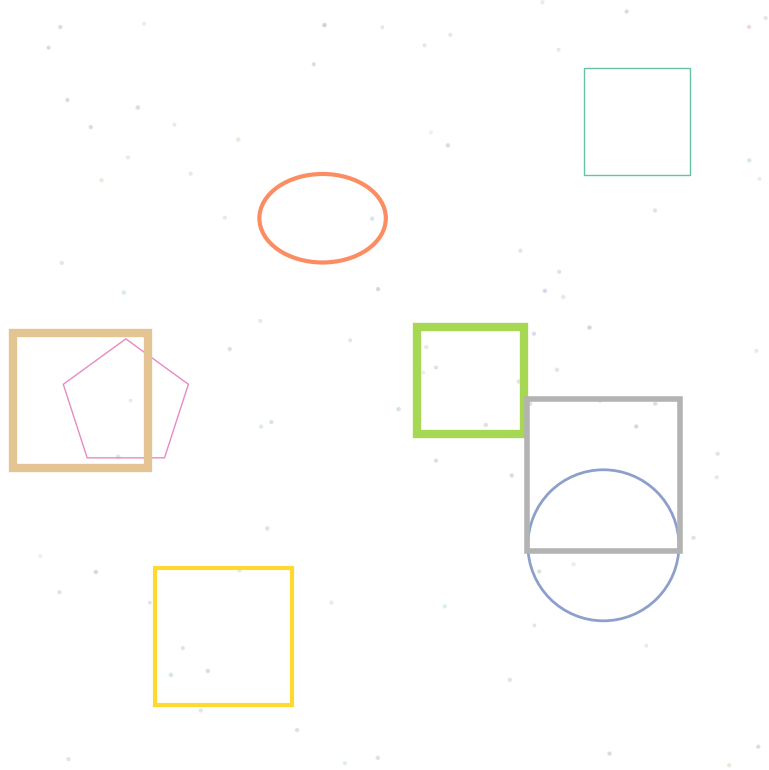[{"shape": "square", "thickness": 0.5, "radius": 0.35, "center": [0.827, 0.842]}, {"shape": "oval", "thickness": 1.5, "radius": 0.41, "center": [0.419, 0.717]}, {"shape": "circle", "thickness": 1, "radius": 0.49, "center": [0.784, 0.292]}, {"shape": "pentagon", "thickness": 0.5, "radius": 0.43, "center": [0.163, 0.474]}, {"shape": "square", "thickness": 3, "radius": 0.35, "center": [0.611, 0.506]}, {"shape": "square", "thickness": 1.5, "radius": 0.45, "center": [0.29, 0.174]}, {"shape": "square", "thickness": 3, "radius": 0.44, "center": [0.104, 0.479]}, {"shape": "square", "thickness": 2, "radius": 0.5, "center": [0.784, 0.383]}]